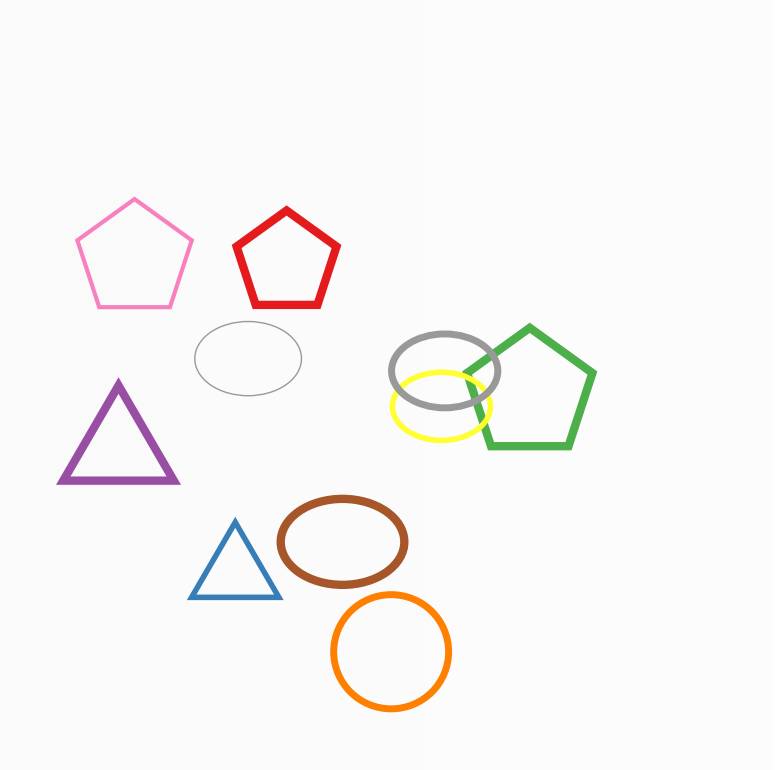[{"shape": "pentagon", "thickness": 3, "radius": 0.34, "center": [0.37, 0.659]}, {"shape": "triangle", "thickness": 2, "radius": 0.32, "center": [0.304, 0.257]}, {"shape": "pentagon", "thickness": 3, "radius": 0.43, "center": [0.684, 0.489]}, {"shape": "triangle", "thickness": 3, "radius": 0.41, "center": [0.153, 0.417]}, {"shape": "circle", "thickness": 2.5, "radius": 0.37, "center": [0.505, 0.154]}, {"shape": "oval", "thickness": 2, "radius": 0.32, "center": [0.57, 0.472]}, {"shape": "oval", "thickness": 3, "radius": 0.4, "center": [0.442, 0.296]}, {"shape": "pentagon", "thickness": 1.5, "radius": 0.39, "center": [0.174, 0.664]}, {"shape": "oval", "thickness": 2.5, "radius": 0.34, "center": [0.574, 0.518]}, {"shape": "oval", "thickness": 0.5, "radius": 0.34, "center": [0.32, 0.534]}]